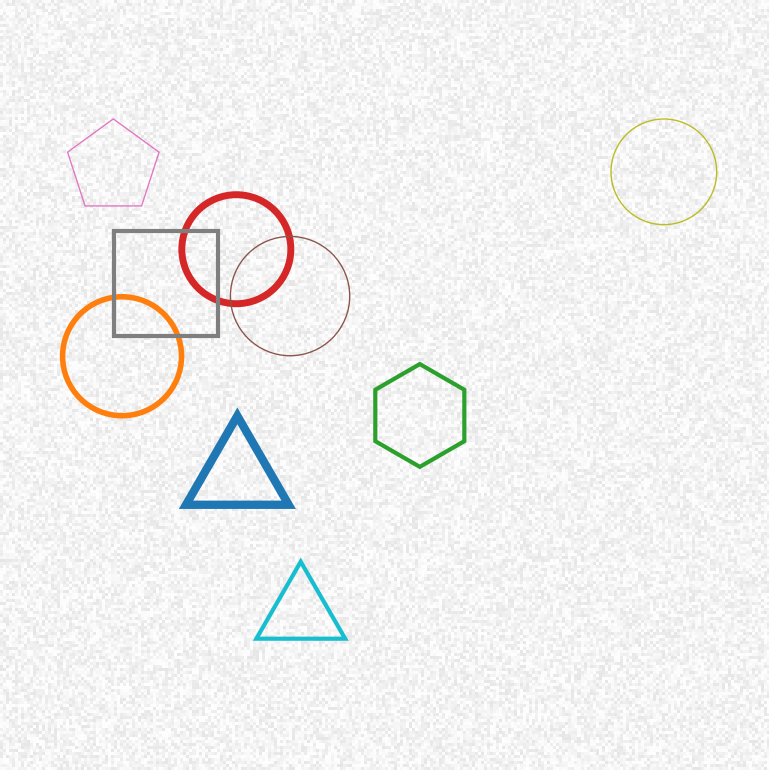[{"shape": "triangle", "thickness": 3, "radius": 0.38, "center": [0.308, 0.383]}, {"shape": "circle", "thickness": 2, "radius": 0.39, "center": [0.159, 0.537]}, {"shape": "hexagon", "thickness": 1.5, "radius": 0.33, "center": [0.545, 0.46]}, {"shape": "circle", "thickness": 2.5, "radius": 0.35, "center": [0.307, 0.676]}, {"shape": "circle", "thickness": 0.5, "radius": 0.39, "center": [0.377, 0.615]}, {"shape": "pentagon", "thickness": 0.5, "radius": 0.31, "center": [0.147, 0.783]}, {"shape": "square", "thickness": 1.5, "radius": 0.34, "center": [0.216, 0.632]}, {"shape": "circle", "thickness": 0.5, "radius": 0.34, "center": [0.862, 0.777]}, {"shape": "triangle", "thickness": 1.5, "radius": 0.33, "center": [0.391, 0.204]}]